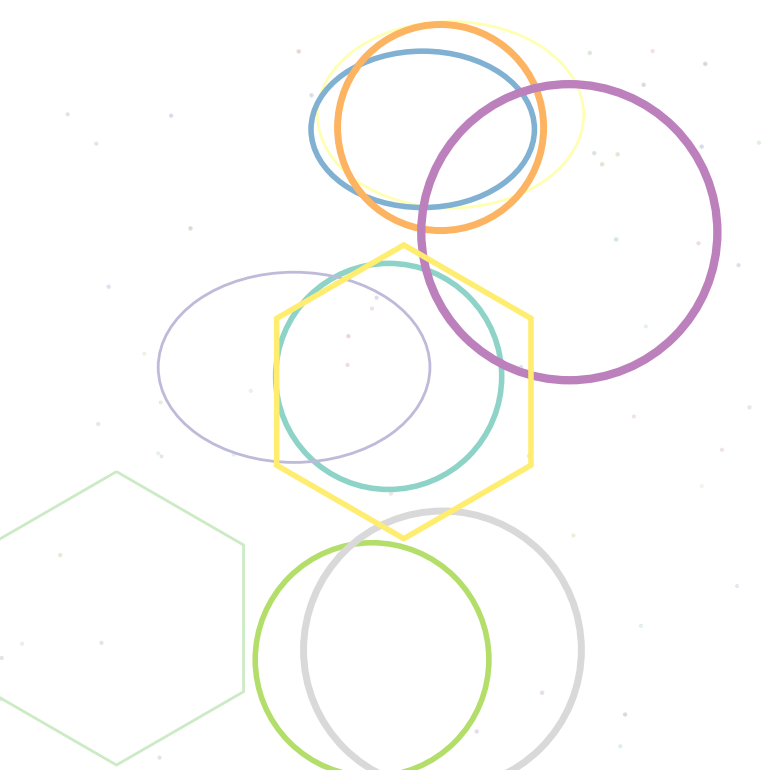[{"shape": "circle", "thickness": 2, "radius": 0.73, "center": [0.505, 0.511]}, {"shape": "oval", "thickness": 1, "radius": 0.86, "center": [0.585, 0.851]}, {"shape": "oval", "thickness": 1, "radius": 0.88, "center": [0.382, 0.523]}, {"shape": "oval", "thickness": 2, "radius": 0.73, "center": [0.549, 0.832]}, {"shape": "circle", "thickness": 2.5, "radius": 0.67, "center": [0.572, 0.834]}, {"shape": "circle", "thickness": 2, "radius": 0.76, "center": [0.483, 0.143]}, {"shape": "circle", "thickness": 2.5, "radius": 0.9, "center": [0.575, 0.156]}, {"shape": "circle", "thickness": 3, "radius": 0.96, "center": [0.739, 0.698]}, {"shape": "hexagon", "thickness": 1, "radius": 0.95, "center": [0.151, 0.197]}, {"shape": "hexagon", "thickness": 2, "radius": 0.95, "center": [0.524, 0.491]}]